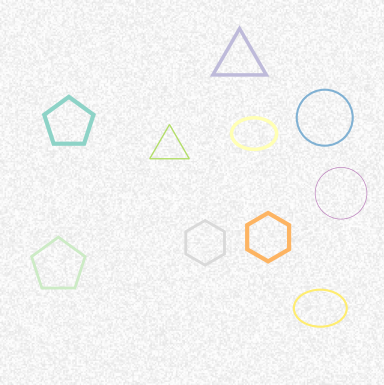[{"shape": "pentagon", "thickness": 3, "radius": 0.34, "center": [0.179, 0.681]}, {"shape": "oval", "thickness": 2.5, "radius": 0.29, "center": [0.66, 0.653]}, {"shape": "triangle", "thickness": 2.5, "radius": 0.4, "center": [0.622, 0.845]}, {"shape": "circle", "thickness": 1.5, "radius": 0.36, "center": [0.843, 0.694]}, {"shape": "hexagon", "thickness": 3, "radius": 0.31, "center": [0.696, 0.384]}, {"shape": "triangle", "thickness": 1, "radius": 0.3, "center": [0.44, 0.617]}, {"shape": "hexagon", "thickness": 2, "radius": 0.29, "center": [0.533, 0.369]}, {"shape": "circle", "thickness": 0.5, "radius": 0.34, "center": [0.886, 0.498]}, {"shape": "pentagon", "thickness": 2, "radius": 0.37, "center": [0.152, 0.311]}, {"shape": "oval", "thickness": 1.5, "radius": 0.34, "center": [0.832, 0.2]}]